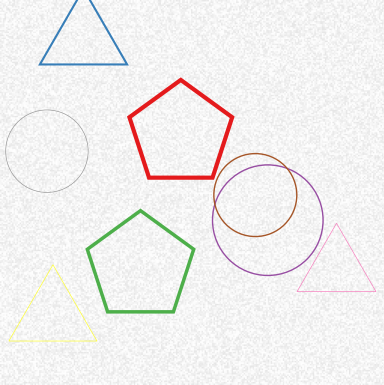[{"shape": "pentagon", "thickness": 3, "radius": 0.7, "center": [0.47, 0.652]}, {"shape": "triangle", "thickness": 1.5, "radius": 0.65, "center": [0.217, 0.898]}, {"shape": "pentagon", "thickness": 2.5, "radius": 0.73, "center": [0.365, 0.308]}, {"shape": "circle", "thickness": 1, "radius": 0.72, "center": [0.696, 0.428]}, {"shape": "triangle", "thickness": 0.5, "radius": 0.66, "center": [0.137, 0.18]}, {"shape": "circle", "thickness": 1, "radius": 0.54, "center": [0.663, 0.493]}, {"shape": "triangle", "thickness": 0.5, "radius": 0.59, "center": [0.874, 0.302]}, {"shape": "circle", "thickness": 0.5, "radius": 0.54, "center": [0.122, 0.607]}]